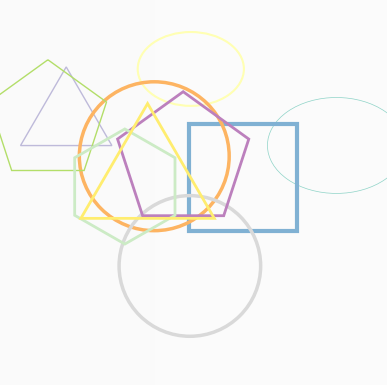[{"shape": "oval", "thickness": 0.5, "radius": 0.89, "center": [0.868, 0.622]}, {"shape": "oval", "thickness": 1.5, "radius": 0.69, "center": [0.492, 0.821]}, {"shape": "triangle", "thickness": 1, "radius": 0.68, "center": [0.171, 0.69]}, {"shape": "square", "thickness": 3, "radius": 0.7, "center": [0.628, 0.538]}, {"shape": "circle", "thickness": 2.5, "radius": 0.97, "center": [0.398, 0.594]}, {"shape": "pentagon", "thickness": 1, "radius": 0.8, "center": [0.124, 0.686]}, {"shape": "circle", "thickness": 2.5, "radius": 0.91, "center": [0.49, 0.309]}, {"shape": "pentagon", "thickness": 2, "radius": 0.89, "center": [0.473, 0.584]}, {"shape": "hexagon", "thickness": 2, "radius": 0.75, "center": [0.322, 0.516]}, {"shape": "triangle", "thickness": 2, "radius": 0.99, "center": [0.381, 0.532]}]